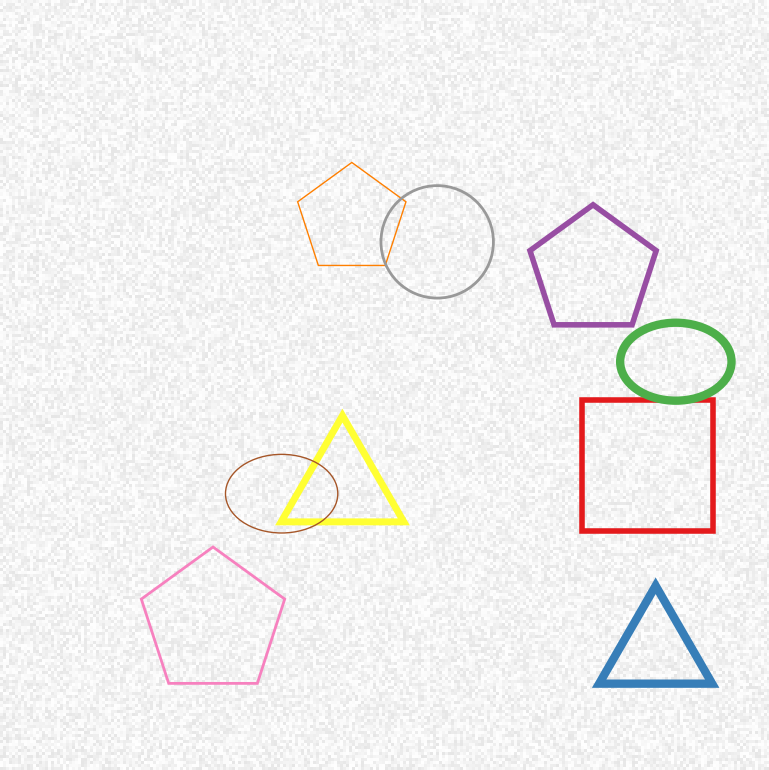[{"shape": "square", "thickness": 2, "radius": 0.43, "center": [0.841, 0.396]}, {"shape": "triangle", "thickness": 3, "radius": 0.42, "center": [0.852, 0.155]}, {"shape": "oval", "thickness": 3, "radius": 0.36, "center": [0.878, 0.53]}, {"shape": "pentagon", "thickness": 2, "radius": 0.43, "center": [0.77, 0.648]}, {"shape": "pentagon", "thickness": 0.5, "radius": 0.37, "center": [0.457, 0.715]}, {"shape": "triangle", "thickness": 2.5, "radius": 0.46, "center": [0.445, 0.368]}, {"shape": "oval", "thickness": 0.5, "radius": 0.36, "center": [0.366, 0.359]}, {"shape": "pentagon", "thickness": 1, "radius": 0.49, "center": [0.277, 0.192]}, {"shape": "circle", "thickness": 1, "radius": 0.37, "center": [0.568, 0.686]}]